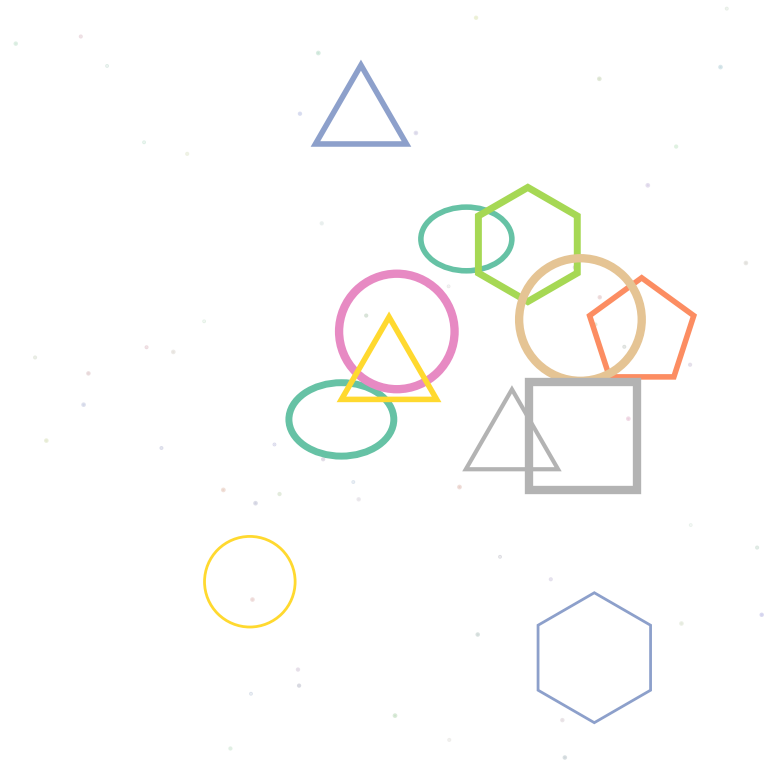[{"shape": "oval", "thickness": 2, "radius": 0.3, "center": [0.606, 0.69]}, {"shape": "oval", "thickness": 2.5, "radius": 0.34, "center": [0.443, 0.455]}, {"shape": "pentagon", "thickness": 2, "radius": 0.36, "center": [0.833, 0.568]}, {"shape": "triangle", "thickness": 2, "radius": 0.34, "center": [0.469, 0.847]}, {"shape": "hexagon", "thickness": 1, "radius": 0.42, "center": [0.772, 0.146]}, {"shape": "circle", "thickness": 3, "radius": 0.37, "center": [0.515, 0.57]}, {"shape": "hexagon", "thickness": 2.5, "radius": 0.37, "center": [0.685, 0.682]}, {"shape": "triangle", "thickness": 2, "radius": 0.36, "center": [0.505, 0.517]}, {"shape": "circle", "thickness": 1, "radius": 0.29, "center": [0.324, 0.245]}, {"shape": "circle", "thickness": 3, "radius": 0.4, "center": [0.754, 0.585]}, {"shape": "triangle", "thickness": 1.5, "radius": 0.35, "center": [0.665, 0.425]}, {"shape": "square", "thickness": 3, "radius": 0.35, "center": [0.757, 0.434]}]